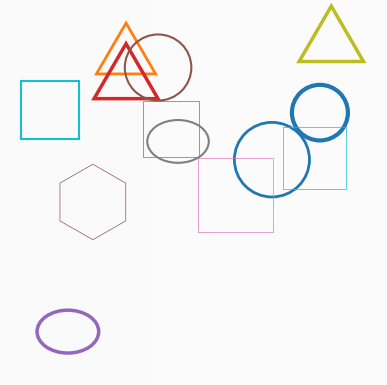[{"shape": "circle", "thickness": 3, "radius": 0.36, "center": [0.826, 0.707]}, {"shape": "circle", "thickness": 2, "radius": 0.48, "center": [0.702, 0.585]}, {"shape": "triangle", "thickness": 2, "radius": 0.44, "center": [0.325, 0.852]}, {"shape": "square", "thickness": 0.5, "radius": 0.36, "center": [0.442, 0.666]}, {"shape": "triangle", "thickness": 2.5, "radius": 0.48, "center": [0.325, 0.791]}, {"shape": "oval", "thickness": 2.5, "radius": 0.4, "center": [0.175, 0.139]}, {"shape": "circle", "thickness": 1.5, "radius": 0.43, "center": [0.408, 0.825]}, {"shape": "hexagon", "thickness": 0.5, "radius": 0.49, "center": [0.24, 0.475]}, {"shape": "square", "thickness": 0.5, "radius": 0.48, "center": [0.608, 0.494]}, {"shape": "oval", "thickness": 1.5, "radius": 0.4, "center": [0.459, 0.633]}, {"shape": "triangle", "thickness": 2.5, "radius": 0.48, "center": [0.855, 0.888]}, {"shape": "square", "thickness": 0.5, "radius": 0.4, "center": [0.811, 0.589]}, {"shape": "square", "thickness": 1.5, "radius": 0.37, "center": [0.129, 0.714]}]